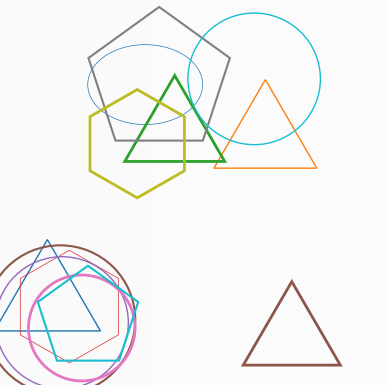[{"shape": "oval", "thickness": 0.5, "radius": 0.74, "center": [0.375, 0.78]}, {"shape": "triangle", "thickness": 1, "radius": 0.79, "center": [0.122, 0.219]}, {"shape": "triangle", "thickness": 1, "radius": 0.77, "center": [0.685, 0.64]}, {"shape": "triangle", "thickness": 2, "radius": 0.74, "center": [0.451, 0.655]}, {"shape": "hexagon", "thickness": 0.5, "radius": 0.73, "center": [0.179, 0.204]}, {"shape": "circle", "thickness": 1, "radius": 0.86, "center": [0.16, 0.162]}, {"shape": "triangle", "thickness": 2, "radius": 0.72, "center": [0.753, 0.124]}, {"shape": "circle", "thickness": 1.5, "radius": 0.97, "center": [0.155, 0.169]}, {"shape": "circle", "thickness": 2, "radius": 0.69, "center": [0.211, 0.148]}, {"shape": "pentagon", "thickness": 1.5, "radius": 0.96, "center": [0.411, 0.79]}, {"shape": "hexagon", "thickness": 2, "radius": 0.7, "center": [0.354, 0.627]}, {"shape": "pentagon", "thickness": 1.5, "radius": 0.68, "center": [0.227, 0.174]}, {"shape": "circle", "thickness": 1, "radius": 0.85, "center": [0.656, 0.795]}]